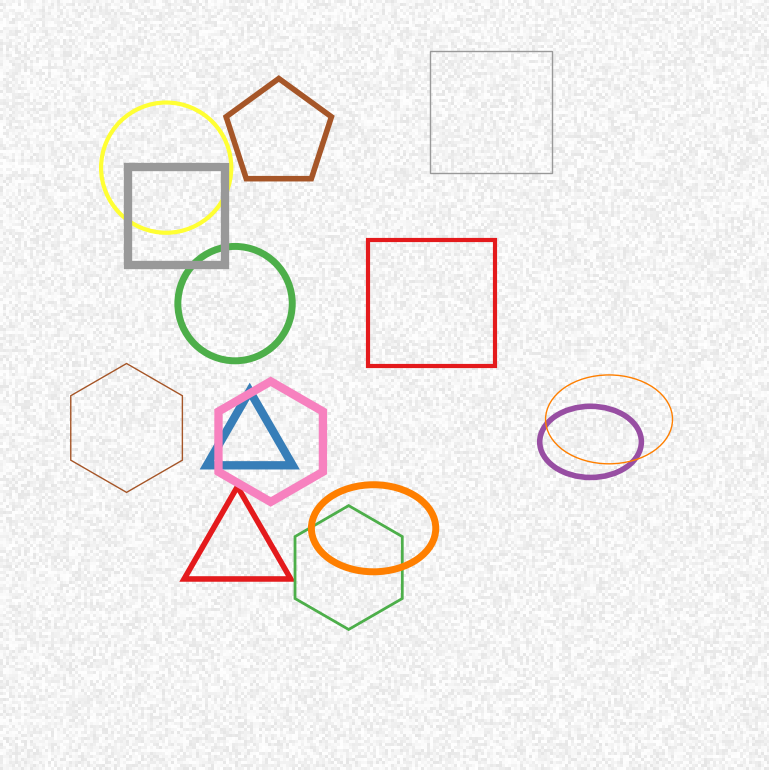[{"shape": "square", "thickness": 1.5, "radius": 0.41, "center": [0.56, 0.607]}, {"shape": "triangle", "thickness": 2, "radius": 0.4, "center": [0.308, 0.288]}, {"shape": "triangle", "thickness": 3, "radius": 0.32, "center": [0.324, 0.428]}, {"shape": "circle", "thickness": 2.5, "radius": 0.37, "center": [0.305, 0.606]}, {"shape": "hexagon", "thickness": 1, "radius": 0.4, "center": [0.453, 0.263]}, {"shape": "oval", "thickness": 2, "radius": 0.33, "center": [0.767, 0.426]}, {"shape": "oval", "thickness": 2.5, "radius": 0.4, "center": [0.485, 0.314]}, {"shape": "oval", "thickness": 0.5, "radius": 0.41, "center": [0.791, 0.455]}, {"shape": "circle", "thickness": 1.5, "radius": 0.42, "center": [0.216, 0.782]}, {"shape": "hexagon", "thickness": 0.5, "radius": 0.42, "center": [0.164, 0.444]}, {"shape": "pentagon", "thickness": 2, "radius": 0.36, "center": [0.362, 0.826]}, {"shape": "hexagon", "thickness": 3, "radius": 0.39, "center": [0.352, 0.426]}, {"shape": "square", "thickness": 3, "radius": 0.32, "center": [0.229, 0.719]}, {"shape": "square", "thickness": 0.5, "radius": 0.4, "center": [0.637, 0.854]}]